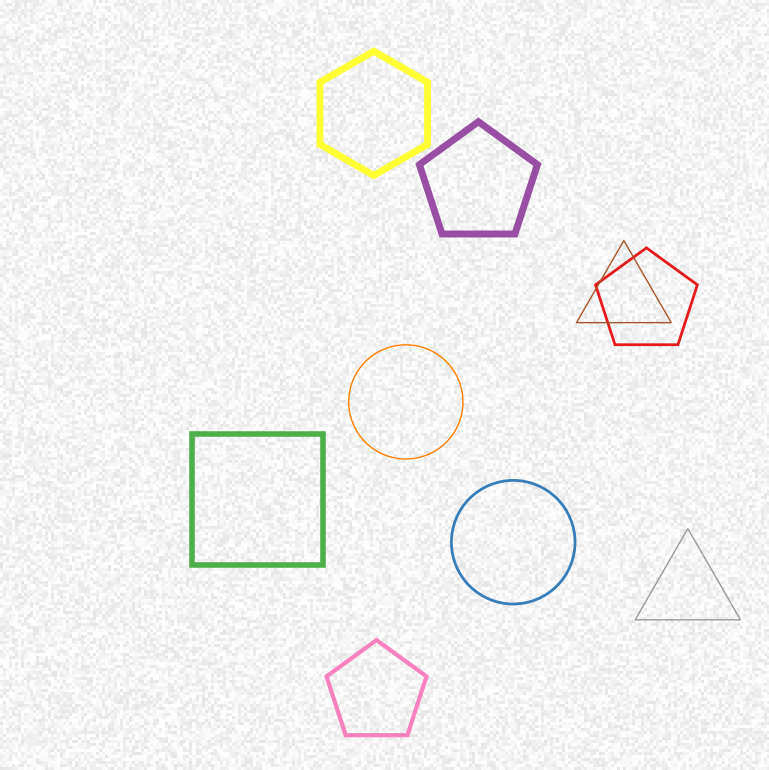[{"shape": "pentagon", "thickness": 1, "radius": 0.35, "center": [0.84, 0.609]}, {"shape": "circle", "thickness": 1, "radius": 0.4, "center": [0.667, 0.296]}, {"shape": "square", "thickness": 2, "radius": 0.43, "center": [0.335, 0.351]}, {"shape": "pentagon", "thickness": 2.5, "radius": 0.4, "center": [0.621, 0.761]}, {"shape": "circle", "thickness": 0.5, "radius": 0.37, "center": [0.527, 0.478]}, {"shape": "hexagon", "thickness": 2.5, "radius": 0.4, "center": [0.485, 0.853]}, {"shape": "triangle", "thickness": 0.5, "radius": 0.36, "center": [0.81, 0.617]}, {"shape": "pentagon", "thickness": 1.5, "radius": 0.34, "center": [0.489, 0.1]}, {"shape": "triangle", "thickness": 0.5, "radius": 0.39, "center": [0.893, 0.235]}]